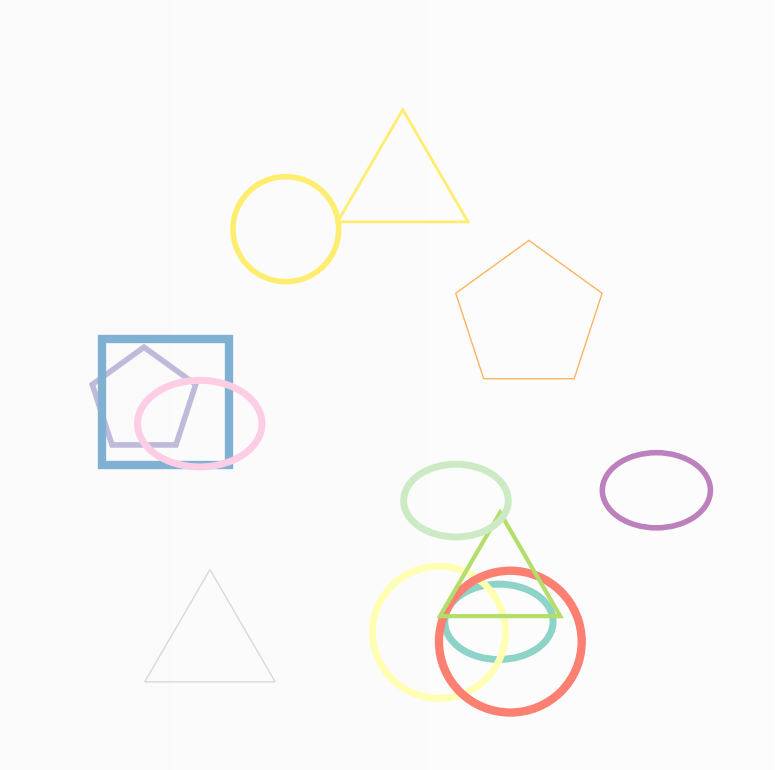[{"shape": "oval", "thickness": 2.5, "radius": 0.35, "center": [0.644, 0.192]}, {"shape": "circle", "thickness": 2.5, "radius": 0.43, "center": [0.566, 0.179]}, {"shape": "pentagon", "thickness": 2, "radius": 0.35, "center": [0.186, 0.479]}, {"shape": "circle", "thickness": 3, "radius": 0.46, "center": [0.659, 0.167]}, {"shape": "square", "thickness": 3, "radius": 0.41, "center": [0.214, 0.478]}, {"shape": "pentagon", "thickness": 0.5, "radius": 0.5, "center": [0.682, 0.588]}, {"shape": "triangle", "thickness": 1.5, "radius": 0.45, "center": [0.645, 0.245]}, {"shape": "oval", "thickness": 2.5, "radius": 0.4, "center": [0.258, 0.45]}, {"shape": "triangle", "thickness": 0.5, "radius": 0.49, "center": [0.271, 0.163]}, {"shape": "oval", "thickness": 2, "radius": 0.35, "center": [0.847, 0.363]}, {"shape": "oval", "thickness": 2.5, "radius": 0.34, "center": [0.588, 0.35]}, {"shape": "circle", "thickness": 2, "radius": 0.34, "center": [0.369, 0.702]}, {"shape": "triangle", "thickness": 1, "radius": 0.49, "center": [0.52, 0.76]}]